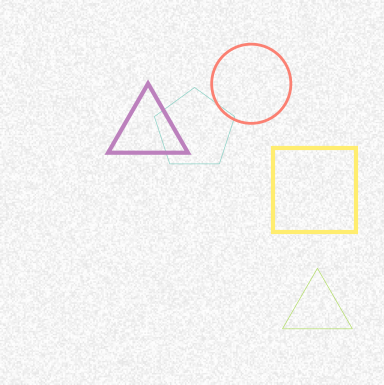[{"shape": "pentagon", "thickness": 0.5, "radius": 0.55, "center": [0.505, 0.663]}, {"shape": "circle", "thickness": 2, "radius": 0.51, "center": [0.653, 0.782]}, {"shape": "triangle", "thickness": 0.5, "radius": 0.52, "center": [0.824, 0.198]}, {"shape": "triangle", "thickness": 3, "radius": 0.6, "center": [0.385, 0.663]}, {"shape": "square", "thickness": 3, "radius": 0.54, "center": [0.817, 0.506]}]